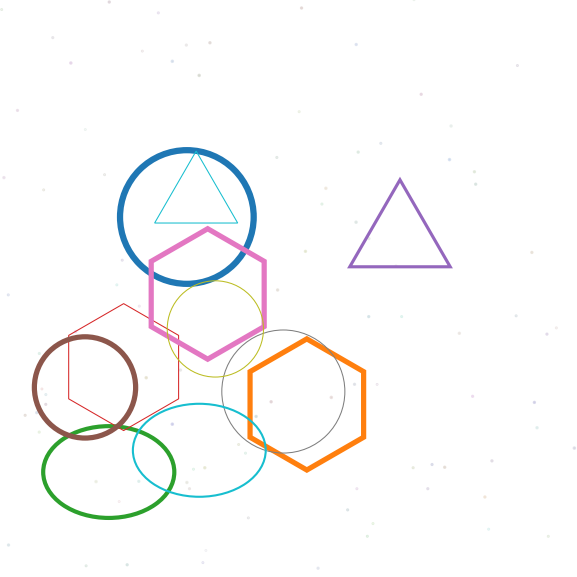[{"shape": "circle", "thickness": 3, "radius": 0.58, "center": [0.324, 0.623]}, {"shape": "hexagon", "thickness": 2.5, "radius": 0.57, "center": [0.531, 0.299]}, {"shape": "oval", "thickness": 2, "radius": 0.57, "center": [0.188, 0.182]}, {"shape": "hexagon", "thickness": 0.5, "radius": 0.55, "center": [0.214, 0.363]}, {"shape": "triangle", "thickness": 1.5, "radius": 0.5, "center": [0.693, 0.587]}, {"shape": "circle", "thickness": 2.5, "radius": 0.44, "center": [0.147, 0.328]}, {"shape": "hexagon", "thickness": 2.5, "radius": 0.56, "center": [0.36, 0.49]}, {"shape": "circle", "thickness": 0.5, "radius": 0.53, "center": [0.491, 0.321]}, {"shape": "circle", "thickness": 0.5, "radius": 0.42, "center": [0.373, 0.43]}, {"shape": "triangle", "thickness": 0.5, "radius": 0.42, "center": [0.34, 0.654]}, {"shape": "oval", "thickness": 1, "radius": 0.58, "center": [0.345, 0.219]}]